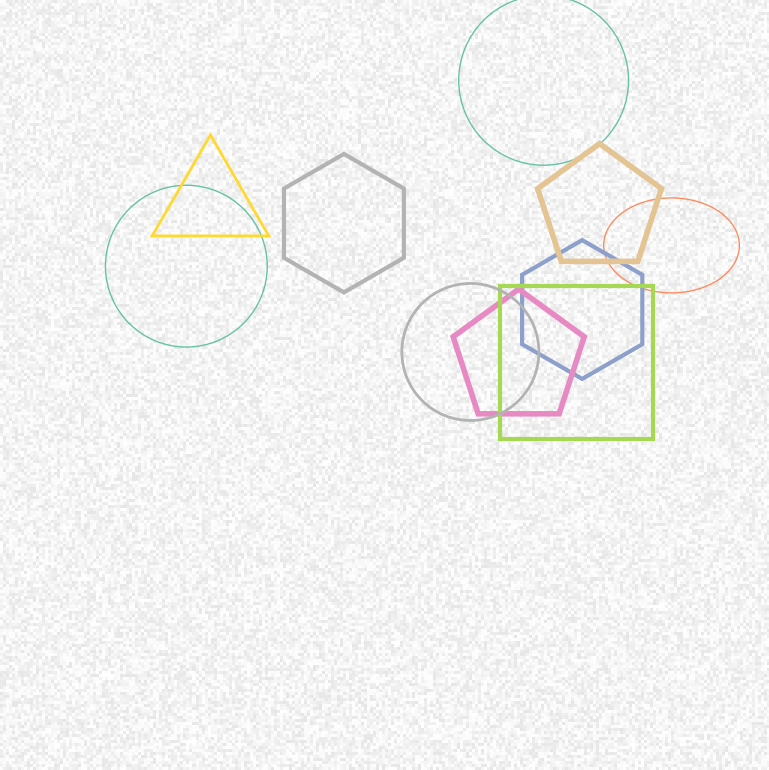[{"shape": "circle", "thickness": 0.5, "radius": 0.53, "center": [0.242, 0.654]}, {"shape": "circle", "thickness": 0.5, "radius": 0.55, "center": [0.706, 0.896]}, {"shape": "oval", "thickness": 0.5, "radius": 0.44, "center": [0.872, 0.681]}, {"shape": "hexagon", "thickness": 1.5, "radius": 0.45, "center": [0.756, 0.598]}, {"shape": "pentagon", "thickness": 2, "radius": 0.45, "center": [0.674, 0.535]}, {"shape": "square", "thickness": 1.5, "radius": 0.5, "center": [0.748, 0.53]}, {"shape": "triangle", "thickness": 1, "radius": 0.44, "center": [0.273, 0.737]}, {"shape": "pentagon", "thickness": 2, "radius": 0.42, "center": [0.779, 0.729]}, {"shape": "circle", "thickness": 1, "radius": 0.44, "center": [0.611, 0.543]}, {"shape": "hexagon", "thickness": 1.5, "radius": 0.45, "center": [0.447, 0.71]}]